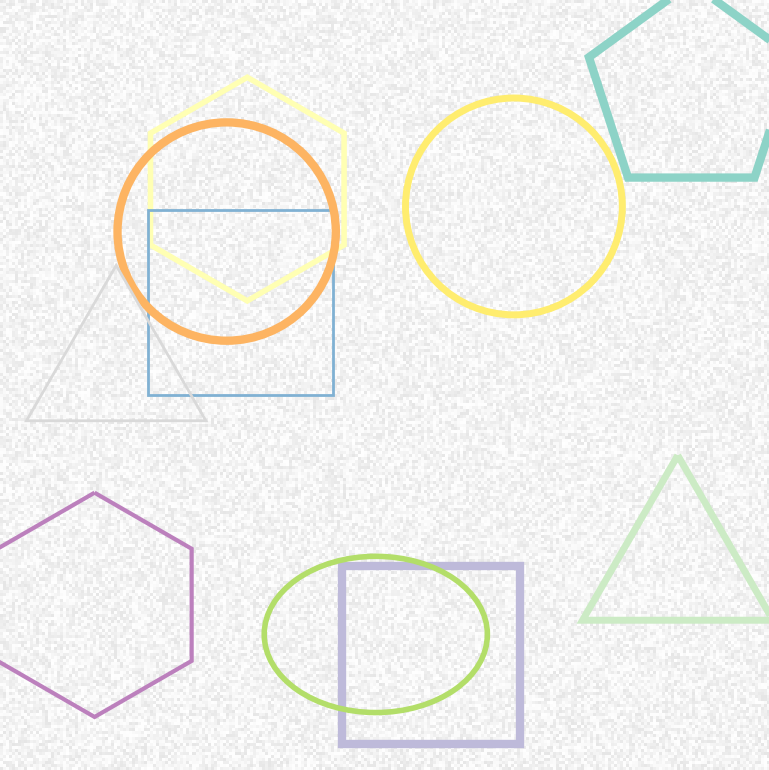[{"shape": "pentagon", "thickness": 3, "radius": 0.7, "center": [0.898, 0.882]}, {"shape": "hexagon", "thickness": 2, "radius": 0.73, "center": [0.321, 0.754]}, {"shape": "square", "thickness": 3, "radius": 0.58, "center": [0.56, 0.149]}, {"shape": "square", "thickness": 1, "radius": 0.6, "center": [0.312, 0.607]}, {"shape": "circle", "thickness": 3, "radius": 0.71, "center": [0.294, 0.699]}, {"shape": "oval", "thickness": 2, "radius": 0.72, "center": [0.488, 0.176]}, {"shape": "triangle", "thickness": 1, "radius": 0.67, "center": [0.151, 0.521]}, {"shape": "hexagon", "thickness": 1.5, "radius": 0.73, "center": [0.123, 0.215]}, {"shape": "triangle", "thickness": 2.5, "radius": 0.71, "center": [0.88, 0.266]}, {"shape": "circle", "thickness": 2.5, "radius": 0.7, "center": [0.667, 0.732]}]